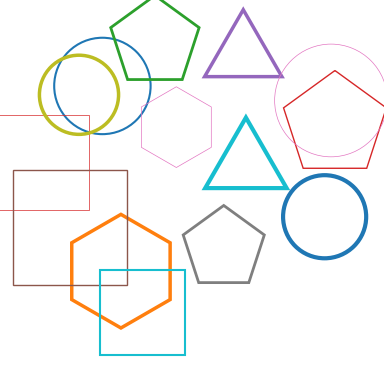[{"shape": "circle", "thickness": 1.5, "radius": 0.63, "center": [0.266, 0.777]}, {"shape": "circle", "thickness": 3, "radius": 0.54, "center": [0.843, 0.437]}, {"shape": "hexagon", "thickness": 2.5, "radius": 0.74, "center": [0.314, 0.296]}, {"shape": "pentagon", "thickness": 2, "radius": 0.6, "center": [0.402, 0.891]}, {"shape": "square", "thickness": 0.5, "radius": 0.61, "center": [0.109, 0.578]}, {"shape": "pentagon", "thickness": 1, "radius": 0.7, "center": [0.87, 0.676]}, {"shape": "triangle", "thickness": 2.5, "radius": 0.58, "center": [0.632, 0.859]}, {"shape": "square", "thickness": 1, "radius": 0.74, "center": [0.181, 0.409]}, {"shape": "hexagon", "thickness": 0.5, "radius": 0.52, "center": [0.458, 0.67]}, {"shape": "circle", "thickness": 0.5, "radius": 0.73, "center": [0.86, 0.739]}, {"shape": "pentagon", "thickness": 2, "radius": 0.55, "center": [0.581, 0.356]}, {"shape": "circle", "thickness": 2.5, "radius": 0.51, "center": [0.205, 0.754]}, {"shape": "square", "thickness": 1.5, "radius": 0.55, "center": [0.371, 0.189]}, {"shape": "triangle", "thickness": 3, "radius": 0.61, "center": [0.639, 0.572]}]